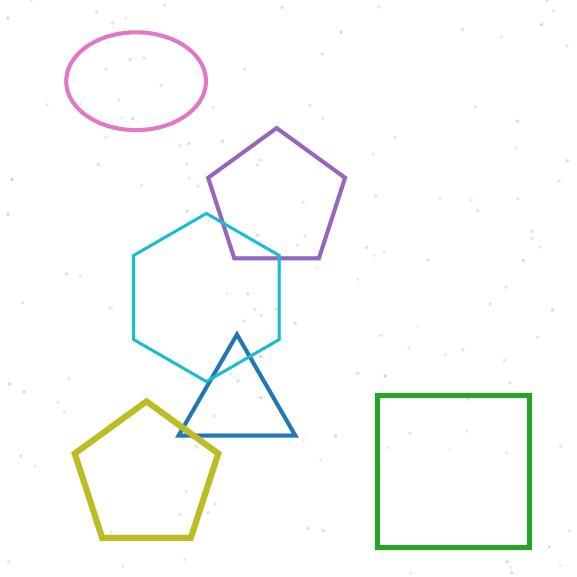[{"shape": "triangle", "thickness": 2, "radius": 0.58, "center": [0.41, 0.303]}, {"shape": "square", "thickness": 2.5, "radius": 0.66, "center": [0.785, 0.184]}, {"shape": "pentagon", "thickness": 2, "radius": 0.62, "center": [0.479, 0.653]}, {"shape": "oval", "thickness": 2, "radius": 0.61, "center": [0.236, 0.859]}, {"shape": "pentagon", "thickness": 3, "radius": 0.65, "center": [0.254, 0.173]}, {"shape": "hexagon", "thickness": 1.5, "radius": 0.73, "center": [0.357, 0.484]}]